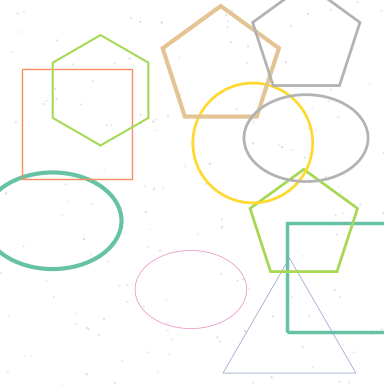[{"shape": "square", "thickness": 2.5, "radius": 0.7, "center": [0.887, 0.279]}, {"shape": "oval", "thickness": 3, "radius": 0.9, "center": [0.136, 0.427]}, {"shape": "square", "thickness": 1, "radius": 0.71, "center": [0.2, 0.679]}, {"shape": "triangle", "thickness": 0.5, "radius": 1.0, "center": [0.752, 0.131]}, {"shape": "oval", "thickness": 0.5, "radius": 0.72, "center": [0.496, 0.248]}, {"shape": "pentagon", "thickness": 2, "radius": 0.73, "center": [0.789, 0.413]}, {"shape": "hexagon", "thickness": 1.5, "radius": 0.72, "center": [0.261, 0.766]}, {"shape": "circle", "thickness": 2, "radius": 0.78, "center": [0.657, 0.629]}, {"shape": "pentagon", "thickness": 3, "radius": 0.79, "center": [0.573, 0.826]}, {"shape": "oval", "thickness": 2, "radius": 0.81, "center": [0.795, 0.641]}, {"shape": "pentagon", "thickness": 2, "radius": 0.73, "center": [0.796, 0.896]}]